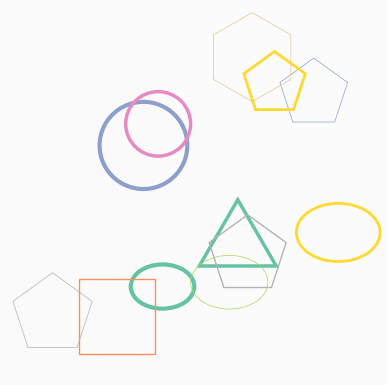[{"shape": "oval", "thickness": 3, "radius": 0.41, "center": [0.419, 0.256]}, {"shape": "triangle", "thickness": 2.5, "radius": 0.57, "center": [0.614, 0.366]}, {"shape": "square", "thickness": 1, "radius": 0.49, "center": [0.301, 0.178]}, {"shape": "circle", "thickness": 3, "radius": 0.57, "center": [0.37, 0.622]}, {"shape": "pentagon", "thickness": 0.5, "radius": 0.46, "center": [0.81, 0.757]}, {"shape": "circle", "thickness": 2.5, "radius": 0.42, "center": [0.408, 0.678]}, {"shape": "oval", "thickness": 0.5, "radius": 0.5, "center": [0.592, 0.267]}, {"shape": "pentagon", "thickness": 2, "radius": 0.42, "center": [0.709, 0.783]}, {"shape": "oval", "thickness": 2, "radius": 0.54, "center": [0.873, 0.396]}, {"shape": "hexagon", "thickness": 0.5, "radius": 0.58, "center": [0.651, 0.852]}, {"shape": "pentagon", "thickness": 1, "radius": 0.52, "center": [0.639, 0.338]}, {"shape": "pentagon", "thickness": 0.5, "radius": 0.54, "center": [0.136, 0.184]}]